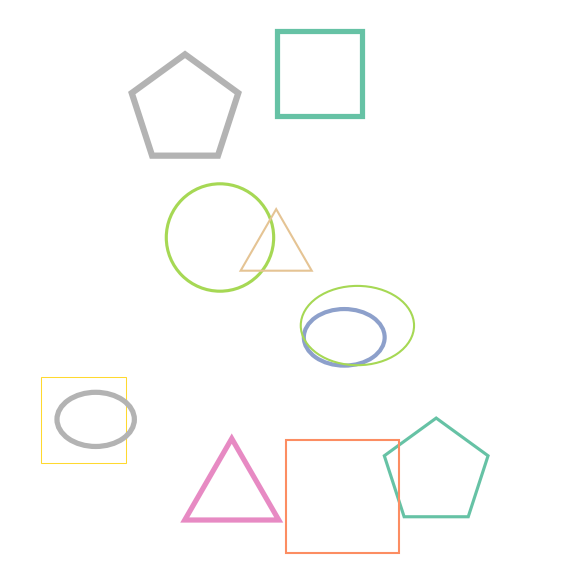[{"shape": "pentagon", "thickness": 1.5, "radius": 0.47, "center": [0.755, 0.181]}, {"shape": "square", "thickness": 2.5, "radius": 0.37, "center": [0.554, 0.872]}, {"shape": "square", "thickness": 1, "radius": 0.49, "center": [0.593, 0.14]}, {"shape": "oval", "thickness": 2, "radius": 0.35, "center": [0.596, 0.415]}, {"shape": "triangle", "thickness": 2.5, "radius": 0.47, "center": [0.401, 0.146]}, {"shape": "circle", "thickness": 1.5, "radius": 0.46, "center": [0.381, 0.588]}, {"shape": "oval", "thickness": 1, "radius": 0.49, "center": [0.619, 0.435]}, {"shape": "square", "thickness": 0.5, "radius": 0.37, "center": [0.145, 0.272]}, {"shape": "triangle", "thickness": 1, "radius": 0.36, "center": [0.478, 0.566]}, {"shape": "pentagon", "thickness": 3, "radius": 0.48, "center": [0.32, 0.808]}, {"shape": "oval", "thickness": 2.5, "radius": 0.33, "center": [0.166, 0.273]}]